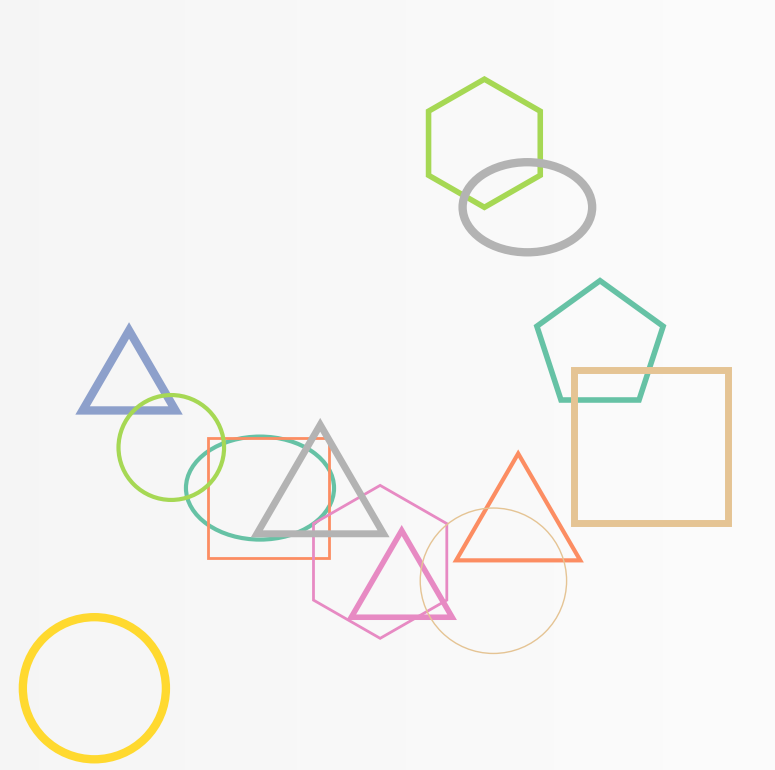[{"shape": "pentagon", "thickness": 2, "radius": 0.43, "center": [0.774, 0.55]}, {"shape": "oval", "thickness": 1.5, "radius": 0.48, "center": [0.335, 0.366]}, {"shape": "square", "thickness": 1, "radius": 0.39, "center": [0.346, 0.354]}, {"shape": "triangle", "thickness": 1.5, "radius": 0.46, "center": [0.669, 0.318]}, {"shape": "triangle", "thickness": 3, "radius": 0.35, "center": [0.167, 0.502]}, {"shape": "triangle", "thickness": 2, "radius": 0.38, "center": [0.518, 0.236]}, {"shape": "hexagon", "thickness": 1, "radius": 0.5, "center": [0.491, 0.27]}, {"shape": "circle", "thickness": 1.5, "radius": 0.34, "center": [0.221, 0.419]}, {"shape": "hexagon", "thickness": 2, "radius": 0.42, "center": [0.625, 0.814]}, {"shape": "circle", "thickness": 3, "radius": 0.46, "center": [0.122, 0.106]}, {"shape": "square", "thickness": 2.5, "radius": 0.5, "center": [0.84, 0.42]}, {"shape": "circle", "thickness": 0.5, "radius": 0.47, "center": [0.637, 0.246]}, {"shape": "oval", "thickness": 3, "radius": 0.42, "center": [0.68, 0.731]}, {"shape": "triangle", "thickness": 2.5, "radius": 0.47, "center": [0.413, 0.354]}]